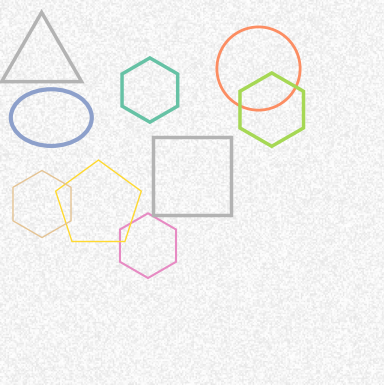[{"shape": "hexagon", "thickness": 2.5, "radius": 0.42, "center": [0.389, 0.766]}, {"shape": "circle", "thickness": 2, "radius": 0.54, "center": [0.671, 0.822]}, {"shape": "oval", "thickness": 3, "radius": 0.53, "center": [0.133, 0.695]}, {"shape": "hexagon", "thickness": 1.5, "radius": 0.42, "center": [0.384, 0.362]}, {"shape": "hexagon", "thickness": 2.5, "radius": 0.48, "center": [0.706, 0.715]}, {"shape": "pentagon", "thickness": 1, "radius": 0.58, "center": [0.256, 0.467]}, {"shape": "hexagon", "thickness": 1, "radius": 0.44, "center": [0.109, 0.47]}, {"shape": "square", "thickness": 2.5, "radius": 0.51, "center": [0.499, 0.543]}, {"shape": "triangle", "thickness": 2.5, "radius": 0.6, "center": [0.108, 0.848]}]